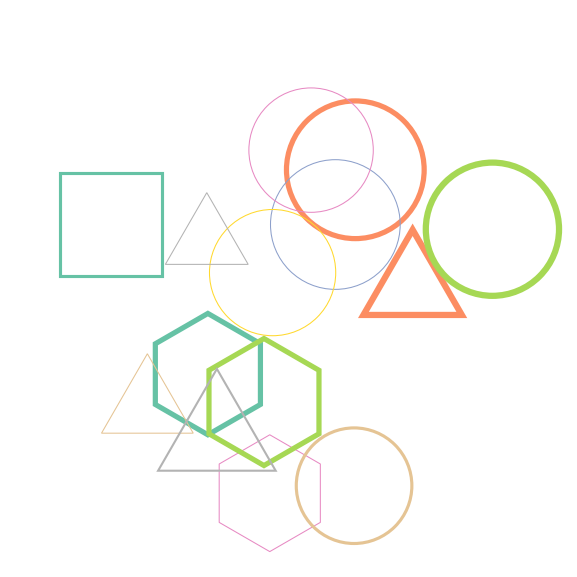[{"shape": "square", "thickness": 1.5, "radius": 0.44, "center": [0.192, 0.611]}, {"shape": "hexagon", "thickness": 2.5, "radius": 0.53, "center": [0.36, 0.351]}, {"shape": "circle", "thickness": 2.5, "radius": 0.6, "center": [0.615, 0.705]}, {"shape": "triangle", "thickness": 3, "radius": 0.49, "center": [0.715, 0.503]}, {"shape": "circle", "thickness": 0.5, "radius": 0.56, "center": [0.581, 0.61]}, {"shape": "hexagon", "thickness": 0.5, "radius": 0.51, "center": [0.467, 0.145]}, {"shape": "circle", "thickness": 0.5, "radius": 0.54, "center": [0.539, 0.739]}, {"shape": "hexagon", "thickness": 2.5, "radius": 0.55, "center": [0.457, 0.303]}, {"shape": "circle", "thickness": 3, "radius": 0.58, "center": [0.853, 0.602]}, {"shape": "circle", "thickness": 0.5, "radius": 0.55, "center": [0.472, 0.527]}, {"shape": "triangle", "thickness": 0.5, "radius": 0.46, "center": [0.255, 0.295]}, {"shape": "circle", "thickness": 1.5, "radius": 0.5, "center": [0.613, 0.158]}, {"shape": "triangle", "thickness": 0.5, "radius": 0.41, "center": [0.358, 0.583]}, {"shape": "triangle", "thickness": 1, "radius": 0.59, "center": [0.376, 0.243]}]